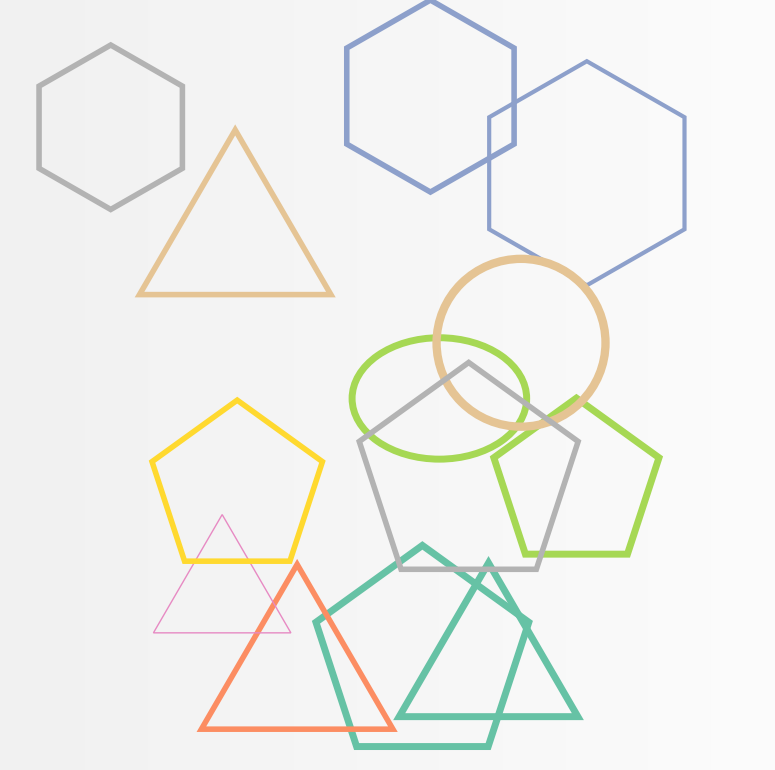[{"shape": "pentagon", "thickness": 2.5, "radius": 0.72, "center": [0.545, 0.147]}, {"shape": "triangle", "thickness": 2.5, "radius": 0.67, "center": [0.63, 0.136]}, {"shape": "triangle", "thickness": 2, "radius": 0.71, "center": [0.383, 0.124]}, {"shape": "hexagon", "thickness": 1.5, "radius": 0.73, "center": [0.757, 0.775]}, {"shape": "hexagon", "thickness": 2, "radius": 0.62, "center": [0.555, 0.875]}, {"shape": "triangle", "thickness": 0.5, "radius": 0.51, "center": [0.287, 0.229]}, {"shape": "pentagon", "thickness": 2.5, "radius": 0.56, "center": [0.744, 0.371]}, {"shape": "oval", "thickness": 2.5, "radius": 0.56, "center": [0.567, 0.483]}, {"shape": "pentagon", "thickness": 2, "radius": 0.58, "center": [0.306, 0.365]}, {"shape": "triangle", "thickness": 2, "radius": 0.71, "center": [0.303, 0.689]}, {"shape": "circle", "thickness": 3, "radius": 0.54, "center": [0.672, 0.555]}, {"shape": "pentagon", "thickness": 2, "radius": 0.74, "center": [0.605, 0.381]}, {"shape": "hexagon", "thickness": 2, "radius": 0.53, "center": [0.143, 0.835]}]